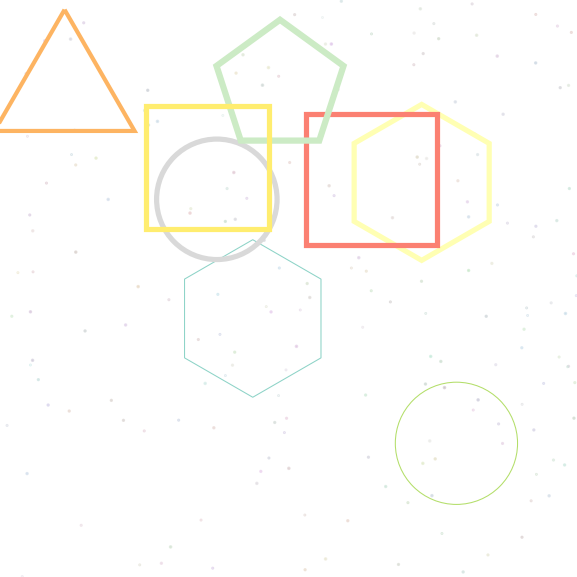[{"shape": "hexagon", "thickness": 0.5, "radius": 0.68, "center": [0.438, 0.448]}, {"shape": "hexagon", "thickness": 2.5, "radius": 0.68, "center": [0.73, 0.683]}, {"shape": "square", "thickness": 2.5, "radius": 0.57, "center": [0.643, 0.688]}, {"shape": "triangle", "thickness": 2, "radius": 0.7, "center": [0.112, 0.842]}, {"shape": "circle", "thickness": 0.5, "radius": 0.53, "center": [0.79, 0.231]}, {"shape": "circle", "thickness": 2.5, "radius": 0.52, "center": [0.375, 0.654]}, {"shape": "pentagon", "thickness": 3, "radius": 0.58, "center": [0.485, 0.849]}, {"shape": "square", "thickness": 2.5, "radius": 0.53, "center": [0.36, 0.709]}]